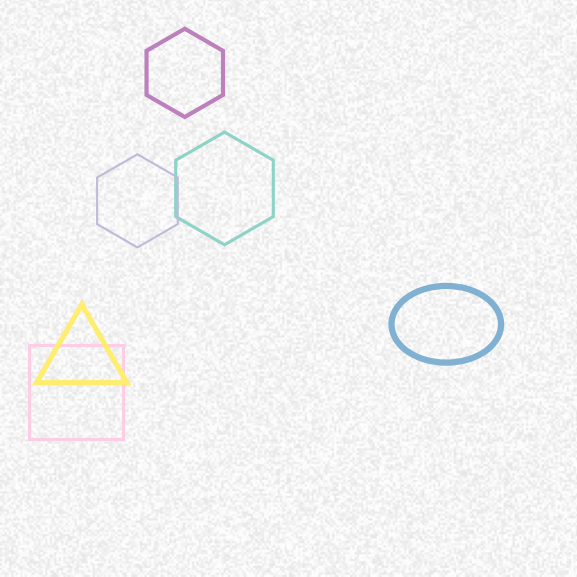[{"shape": "hexagon", "thickness": 1.5, "radius": 0.49, "center": [0.389, 0.673]}, {"shape": "hexagon", "thickness": 1, "radius": 0.4, "center": [0.238, 0.651]}, {"shape": "oval", "thickness": 3, "radius": 0.47, "center": [0.773, 0.438]}, {"shape": "square", "thickness": 1.5, "radius": 0.41, "center": [0.132, 0.321]}, {"shape": "hexagon", "thickness": 2, "radius": 0.38, "center": [0.32, 0.873]}, {"shape": "triangle", "thickness": 2.5, "radius": 0.45, "center": [0.141, 0.382]}]